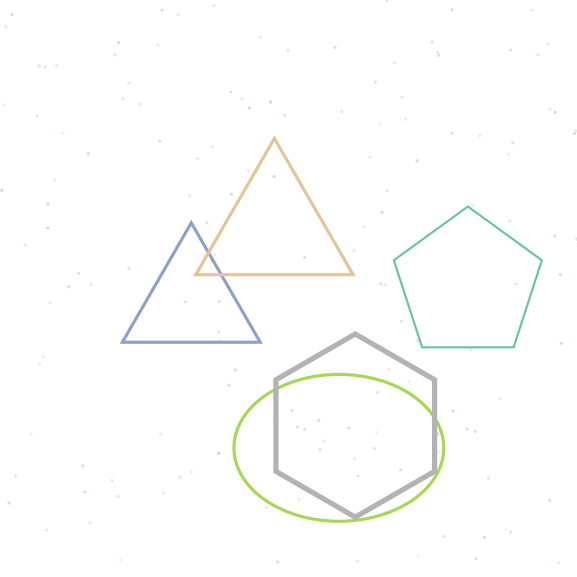[{"shape": "pentagon", "thickness": 1, "radius": 0.67, "center": [0.81, 0.507]}, {"shape": "triangle", "thickness": 1.5, "radius": 0.69, "center": [0.331, 0.475]}, {"shape": "oval", "thickness": 1.5, "radius": 0.91, "center": [0.587, 0.224]}, {"shape": "triangle", "thickness": 1.5, "radius": 0.79, "center": [0.475, 0.602]}, {"shape": "hexagon", "thickness": 2.5, "radius": 0.79, "center": [0.615, 0.262]}]